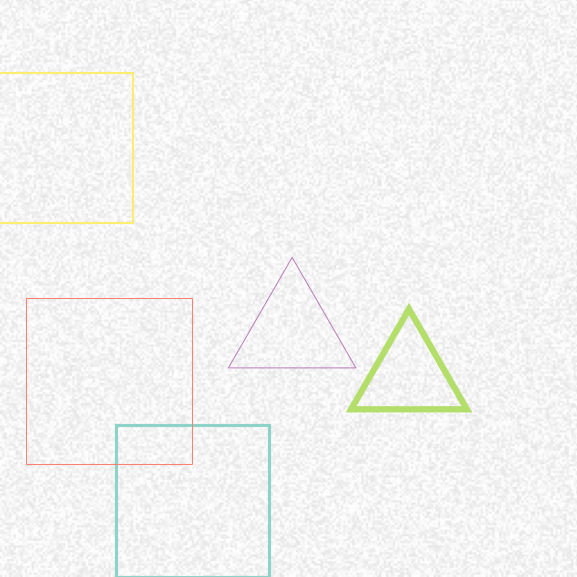[{"shape": "square", "thickness": 1.5, "radius": 0.66, "center": [0.333, 0.131]}, {"shape": "square", "thickness": 0.5, "radius": 0.72, "center": [0.189, 0.34]}, {"shape": "triangle", "thickness": 3, "radius": 0.58, "center": [0.708, 0.348]}, {"shape": "triangle", "thickness": 0.5, "radius": 0.64, "center": [0.506, 0.426]}, {"shape": "square", "thickness": 1, "radius": 0.65, "center": [0.101, 0.743]}]